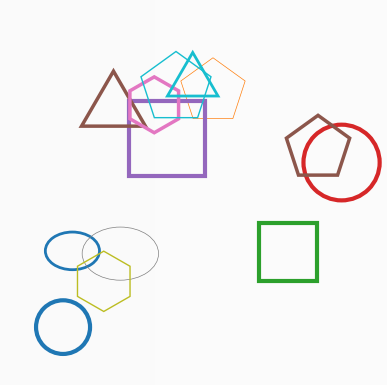[{"shape": "circle", "thickness": 3, "radius": 0.35, "center": [0.163, 0.15]}, {"shape": "oval", "thickness": 2, "radius": 0.35, "center": [0.187, 0.348]}, {"shape": "pentagon", "thickness": 0.5, "radius": 0.44, "center": [0.55, 0.763]}, {"shape": "square", "thickness": 3, "radius": 0.37, "center": [0.743, 0.345]}, {"shape": "circle", "thickness": 3, "radius": 0.49, "center": [0.881, 0.578]}, {"shape": "square", "thickness": 3, "radius": 0.49, "center": [0.431, 0.64]}, {"shape": "triangle", "thickness": 2.5, "radius": 0.48, "center": [0.293, 0.72]}, {"shape": "pentagon", "thickness": 2.5, "radius": 0.43, "center": [0.821, 0.615]}, {"shape": "hexagon", "thickness": 2.5, "radius": 0.36, "center": [0.398, 0.728]}, {"shape": "oval", "thickness": 0.5, "radius": 0.49, "center": [0.311, 0.341]}, {"shape": "hexagon", "thickness": 1, "radius": 0.39, "center": [0.268, 0.269]}, {"shape": "triangle", "thickness": 2, "radius": 0.38, "center": [0.497, 0.788]}, {"shape": "pentagon", "thickness": 1, "radius": 0.47, "center": [0.454, 0.771]}]